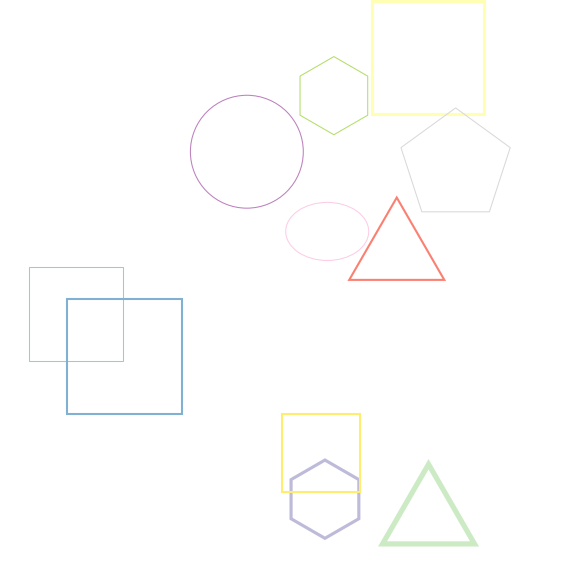[{"shape": "square", "thickness": 0.5, "radius": 0.41, "center": [0.132, 0.455]}, {"shape": "square", "thickness": 1.5, "radius": 0.49, "center": [0.741, 0.9]}, {"shape": "hexagon", "thickness": 1.5, "radius": 0.34, "center": [0.563, 0.135]}, {"shape": "triangle", "thickness": 1, "radius": 0.48, "center": [0.687, 0.562]}, {"shape": "square", "thickness": 1, "radius": 0.5, "center": [0.216, 0.382]}, {"shape": "hexagon", "thickness": 0.5, "radius": 0.34, "center": [0.578, 0.833]}, {"shape": "oval", "thickness": 0.5, "radius": 0.36, "center": [0.567, 0.598]}, {"shape": "pentagon", "thickness": 0.5, "radius": 0.5, "center": [0.789, 0.713]}, {"shape": "circle", "thickness": 0.5, "radius": 0.49, "center": [0.427, 0.736]}, {"shape": "triangle", "thickness": 2.5, "radius": 0.46, "center": [0.742, 0.103]}, {"shape": "square", "thickness": 1, "radius": 0.34, "center": [0.555, 0.215]}]